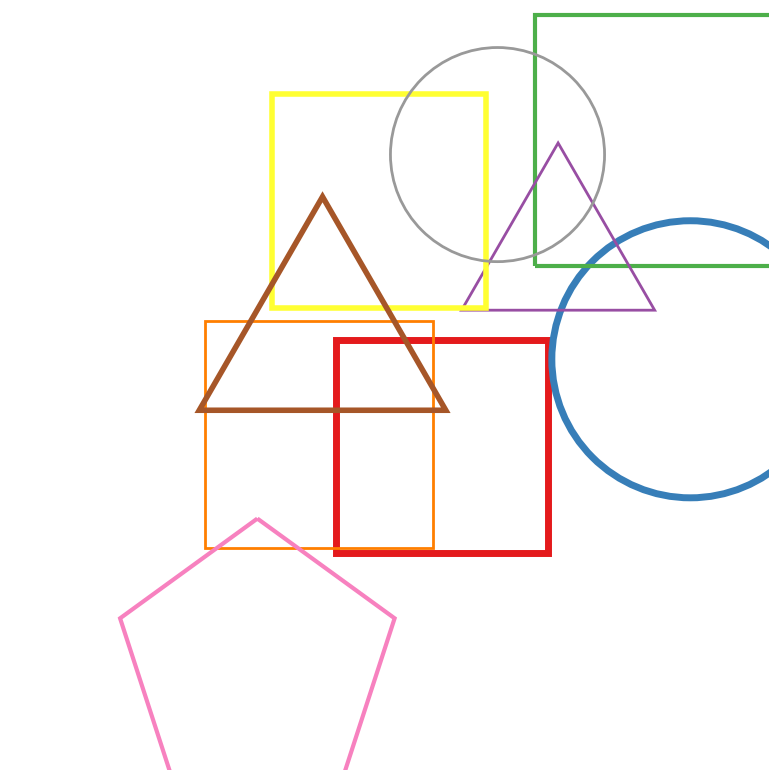[{"shape": "square", "thickness": 2.5, "radius": 0.69, "center": [0.574, 0.42]}, {"shape": "circle", "thickness": 2.5, "radius": 0.9, "center": [0.897, 0.533]}, {"shape": "square", "thickness": 1.5, "radius": 0.82, "center": [0.858, 0.818]}, {"shape": "triangle", "thickness": 1, "radius": 0.72, "center": [0.725, 0.67]}, {"shape": "square", "thickness": 1, "radius": 0.74, "center": [0.414, 0.436]}, {"shape": "square", "thickness": 2, "radius": 0.7, "center": [0.493, 0.739]}, {"shape": "triangle", "thickness": 2, "radius": 0.92, "center": [0.419, 0.56]}, {"shape": "pentagon", "thickness": 1.5, "radius": 0.94, "center": [0.334, 0.139]}, {"shape": "circle", "thickness": 1, "radius": 0.7, "center": [0.646, 0.799]}]